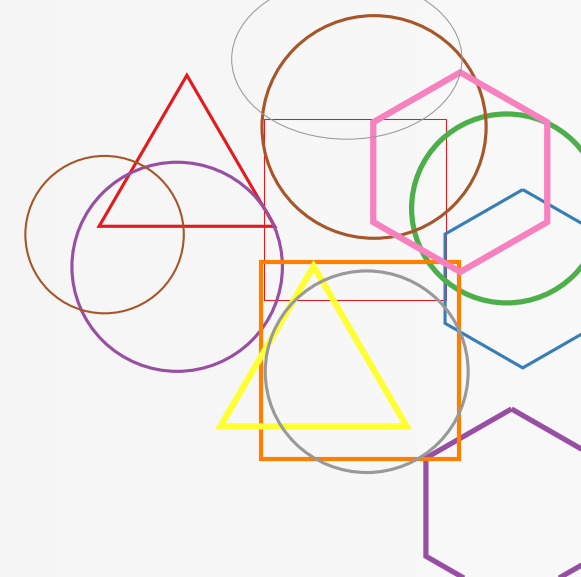[{"shape": "square", "thickness": 0.5, "radius": 0.78, "center": [0.611, 0.637]}, {"shape": "triangle", "thickness": 1.5, "radius": 0.87, "center": [0.321, 0.694]}, {"shape": "hexagon", "thickness": 1.5, "radius": 0.77, "center": [0.899, 0.517]}, {"shape": "circle", "thickness": 2.5, "radius": 0.82, "center": [0.872, 0.638]}, {"shape": "circle", "thickness": 1.5, "radius": 0.91, "center": [0.305, 0.537]}, {"shape": "hexagon", "thickness": 2.5, "radius": 0.85, "center": [0.88, 0.121]}, {"shape": "square", "thickness": 2, "radius": 0.85, "center": [0.62, 0.375]}, {"shape": "triangle", "thickness": 3, "radius": 0.92, "center": [0.539, 0.353]}, {"shape": "circle", "thickness": 1.5, "radius": 0.96, "center": [0.644, 0.779]}, {"shape": "circle", "thickness": 1, "radius": 0.68, "center": [0.18, 0.593]}, {"shape": "hexagon", "thickness": 3, "radius": 0.86, "center": [0.792, 0.701]}, {"shape": "oval", "thickness": 0.5, "radius": 0.99, "center": [0.597, 0.897]}, {"shape": "circle", "thickness": 1.5, "radius": 0.87, "center": [0.631, 0.355]}]